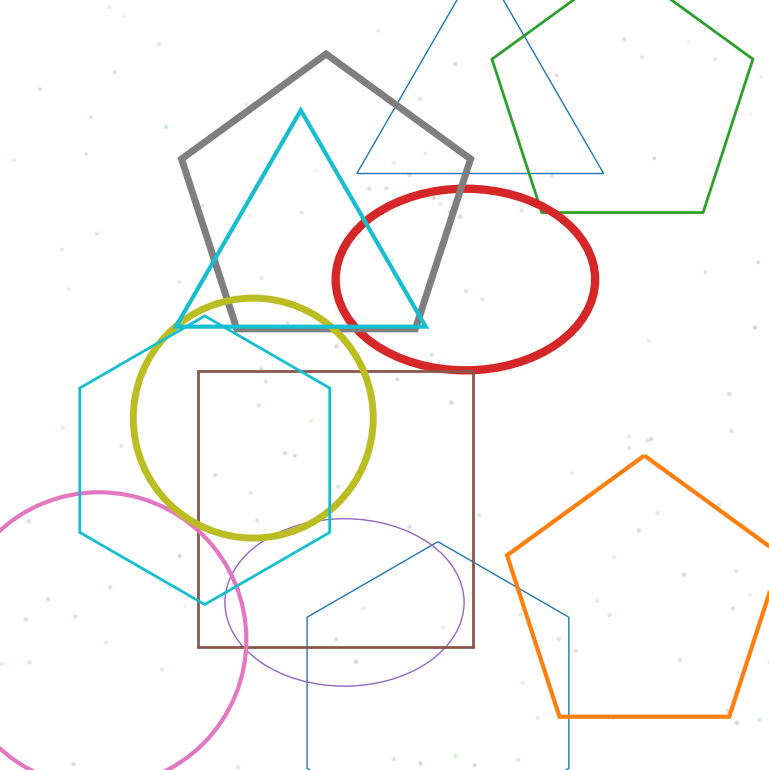[{"shape": "triangle", "thickness": 0.5, "radius": 0.93, "center": [0.624, 0.867]}, {"shape": "hexagon", "thickness": 0.5, "radius": 0.98, "center": [0.569, 0.1]}, {"shape": "pentagon", "thickness": 1.5, "radius": 0.94, "center": [0.837, 0.221]}, {"shape": "pentagon", "thickness": 1, "radius": 0.89, "center": [0.808, 0.868]}, {"shape": "oval", "thickness": 3, "radius": 0.84, "center": [0.604, 0.637]}, {"shape": "oval", "thickness": 0.5, "radius": 0.78, "center": [0.447, 0.218]}, {"shape": "square", "thickness": 1, "radius": 0.89, "center": [0.435, 0.339]}, {"shape": "circle", "thickness": 1.5, "radius": 0.96, "center": [0.129, 0.169]}, {"shape": "pentagon", "thickness": 2.5, "radius": 0.99, "center": [0.423, 0.733]}, {"shape": "circle", "thickness": 2.5, "radius": 0.78, "center": [0.329, 0.457]}, {"shape": "triangle", "thickness": 1.5, "radius": 0.94, "center": [0.391, 0.669]}, {"shape": "hexagon", "thickness": 1, "radius": 0.94, "center": [0.266, 0.402]}]